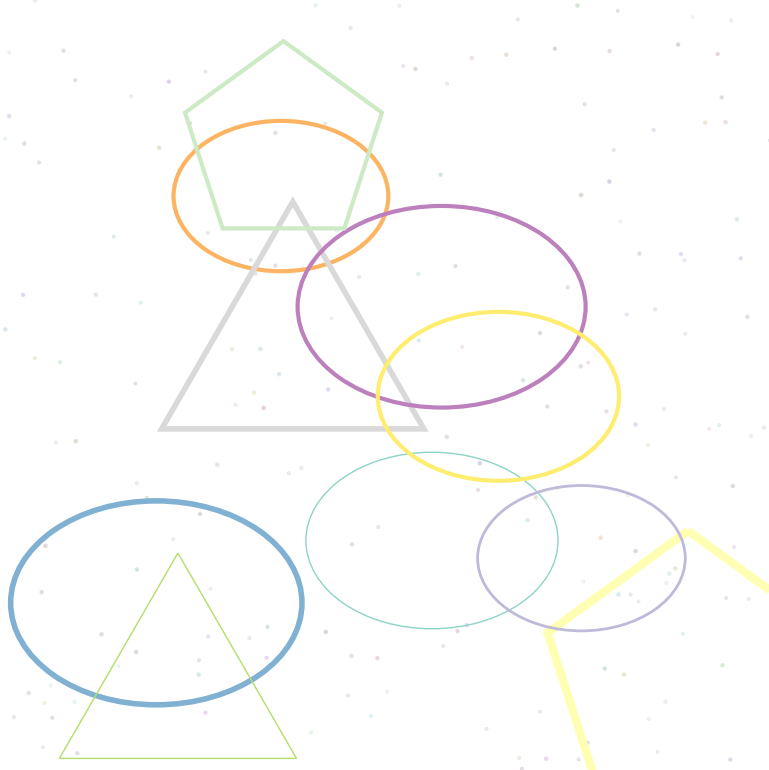[{"shape": "oval", "thickness": 0.5, "radius": 0.82, "center": [0.561, 0.298]}, {"shape": "pentagon", "thickness": 3, "radius": 0.96, "center": [0.894, 0.119]}, {"shape": "oval", "thickness": 1, "radius": 0.67, "center": [0.755, 0.275]}, {"shape": "oval", "thickness": 2, "radius": 0.95, "center": [0.203, 0.217]}, {"shape": "oval", "thickness": 1.5, "radius": 0.7, "center": [0.365, 0.745]}, {"shape": "triangle", "thickness": 0.5, "radius": 0.89, "center": [0.231, 0.104]}, {"shape": "triangle", "thickness": 2, "radius": 0.98, "center": [0.38, 0.541]}, {"shape": "oval", "thickness": 1.5, "radius": 0.94, "center": [0.574, 0.602]}, {"shape": "pentagon", "thickness": 1.5, "radius": 0.67, "center": [0.368, 0.812]}, {"shape": "oval", "thickness": 1.5, "radius": 0.78, "center": [0.647, 0.485]}]